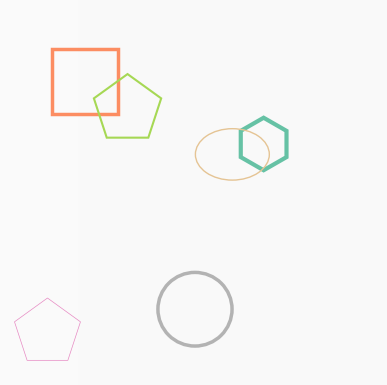[{"shape": "hexagon", "thickness": 3, "radius": 0.34, "center": [0.68, 0.626]}, {"shape": "square", "thickness": 2.5, "radius": 0.42, "center": [0.219, 0.789]}, {"shape": "pentagon", "thickness": 0.5, "radius": 0.45, "center": [0.123, 0.136]}, {"shape": "pentagon", "thickness": 1.5, "radius": 0.46, "center": [0.329, 0.716]}, {"shape": "oval", "thickness": 1, "radius": 0.48, "center": [0.6, 0.599]}, {"shape": "circle", "thickness": 2.5, "radius": 0.48, "center": [0.503, 0.197]}]